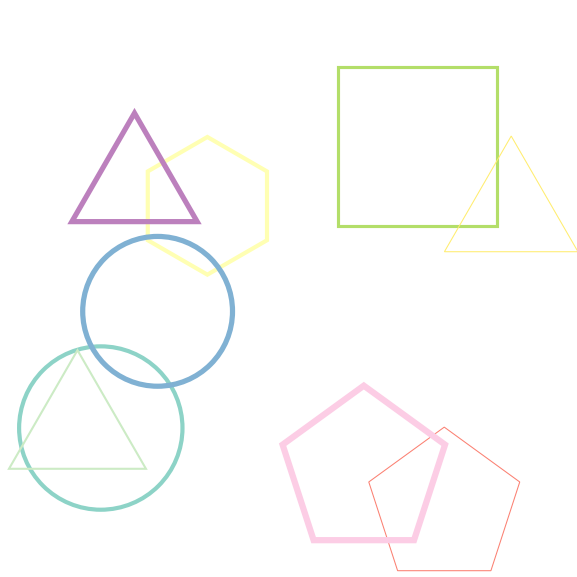[{"shape": "circle", "thickness": 2, "radius": 0.71, "center": [0.175, 0.258]}, {"shape": "hexagon", "thickness": 2, "radius": 0.6, "center": [0.359, 0.643]}, {"shape": "pentagon", "thickness": 0.5, "radius": 0.69, "center": [0.769, 0.122]}, {"shape": "circle", "thickness": 2.5, "radius": 0.65, "center": [0.273, 0.46]}, {"shape": "square", "thickness": 1.5, "radius": 0.69, "center": [0.723, 0.746]}, {"shape": "pentagon", "thickness": 3, "radius": 0.74, "center": [0.63, 0.183]}, {"shape": "triangle", "thickness": 2.5, "radius": 0.63, "center": [0.233, 0.678]}, {"shape": "triangle", "thickness": 1, "radius": 0.68, "center": [0.134, 0.256]}, {"shape": "triangle", "thickness": 0.5, "radius": 0.67, "center": [0.885, 0.63]}]